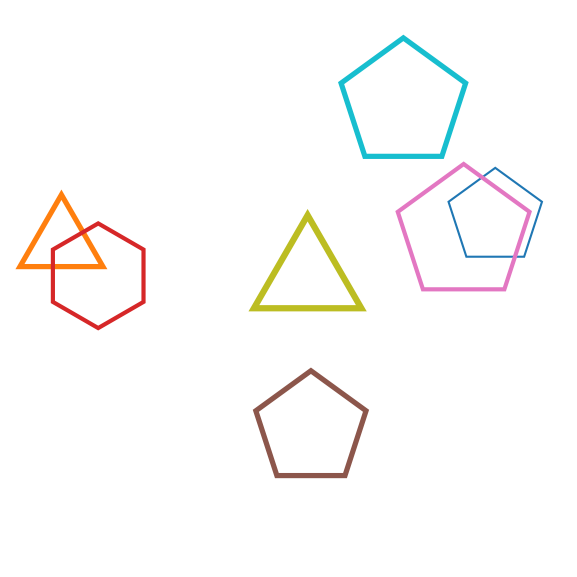[{"shape": "pentagon", "thickness": 1, "radius": 0.43, "center": [0.858, 0.623]}, {"shape": "triangle", "thickness": 2.5, "radius": 0.41, "center": [0.106, 0.579]}, {"shape": "hexagon", "thickness": 2, "radius": 0.45, "center": [0.17, 0.522]}, {"shape": "pentagon", "thickness": 2.5, "radius": 0.5, "center": [0.538, 0.257]}, {"shape": "pentagon", "thickness": 2, "radius": 0.6, "center": [0.803, 0.595]}, {"shape": "triangle", "thickness": 3, "radius": 0.54, "center": [0.533, 0.519]}, {"shape": "pentagon", "thickness": 2.5, "radius": 0.57, "center": [0.698, 0.82]}]